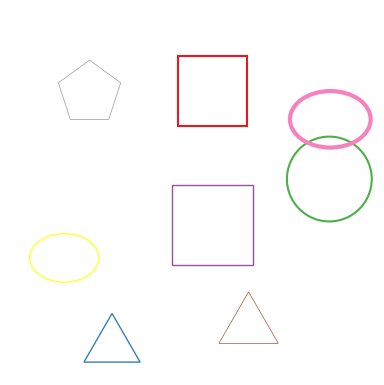[{"shape": "square", "thickness": 1.5, "radius": 0.45, "center": [0.552, 0.763]}, {"shape": "triangle", "thickness": 1, "radius": 0.42, "center": [0.291, 0.102]}, {"shape": "circle", "thickness": 1.5, "radius": 0.55, "center": [0.855, 0.535]}, {"shape": "square", "thickness": 1, "radius": 0.52, "center": [0.552, 0.417]}, {"shape": "oval", "thickness": 1, "radius": 0.45, "center": [0.167, 0.33]}, {"shape": "triangle", "thickness": 0.5, "radius": 0.45, "center": [0.646, 0.153]}, {"shape": "oval", "thickness": 3, "radius": 0.52, "center": [0.858, 0.69]}, {"shape": "pentagon", "thickness": 0.5, "radius": 0.42, "center": [0.233, 0.759]}]